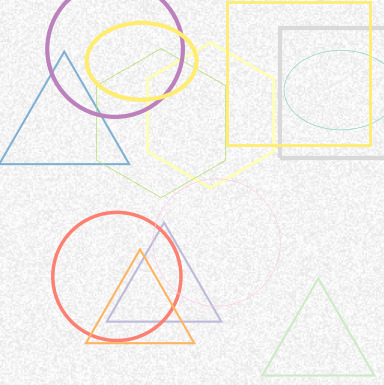[{"shape": "oval", "thickness": 0.5, "radius": 0.74, "center": [0.886, 0.766]}, {"shape": "hexagon", "thickness": 2, "radius": 0.95, "center": [0.547, 0.701]}, {"shape": "triangle", "thickness": 1.5, "radius": 0.86, "center": [0.426, 0.25]}, {"shape": "circle", "thickness": 2.5, "radius": 0.83, "center": [0.304, 0.282]}, {"shape": "triangle", "thickness": 1.5, "radius": 0.97, "center": [0.167, 0.671]}, {"shape": "triangle", "thickness": 1.5, "radius": 0.81, "center": [0.364, 0.19]}, {"shape": "hexagon", "thickness": 0.5, "radius": 0.97, "center": [0.419, 0.68]}, {"shape": "circle", "thickness": 0.5, "radius": 0.83, "center": [0.563, 0.37]}, {"shape": "square", "thickness": 3, "radius": 0.85, "center": [0.896, 0.758]}, {"shape": "circle", "thickness": 3, "radius": 0.88, "center": [0.299, 0.873]}, {"shape": "triangle", "thickness": 1.5, "radius": 0.84, "center": [0.827, 0.109]}, {"shape": "oval", "thickness": 3, "radius": 0.71, "center": [0.368, 0.841]}, {"shape": "square", "thickness": 2, "radius": 0.93, "center": [0.776, 0.81]}]